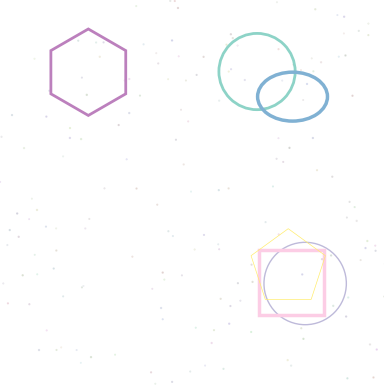[{"shape": "circle", "thickness": 2, "radius": 0.5, "center": [0.668, 0.814]}, {"shape": "circle", "thickness": 1, "radius": 0.53, "center": [0.793, 0.264]}, {"shape": "oval", "thickness": 2.5, "radius": 0.45, "center": [0.76, 0.749]}, {"shape": "square", "thickness": 2.5, "radius": 0.42, "center": [0.758, 0.267]}, {"shape": "hexagon", "thickness": 2, "radius": 0.56, "center": [0.229, 0.812]}, {"shape": "pentagon", "thickness": 0.5, "radius": 0.51, "center": [0.749, 0.305]}]